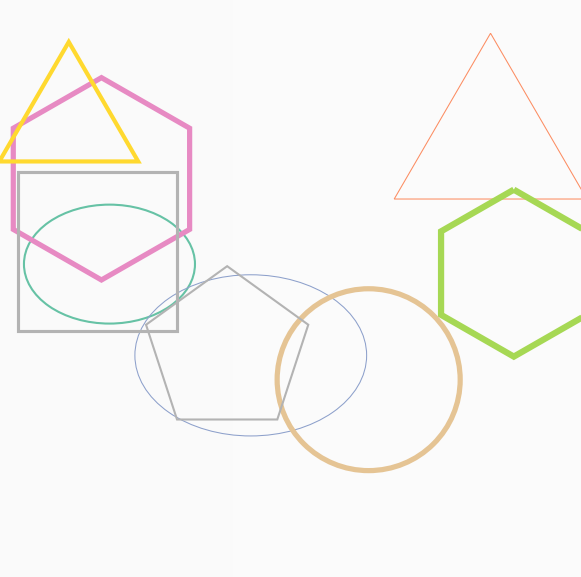[{"shape": "oval", "thickness": 1, "radius": 0.74, "center": [0.188, 0.542]}, {"shape": "triangle", "thickness": 0.5, "radius": 0.96, "center": [0.844, 0.75]}, {"shape": "oval", "thickness": 0.5, "radius": 1.0, "center": [0.431, 0.384]}, {"shape": "hexagon", "thickness": 2.5, "radius": 0.88, "center": [0.175, 0.69]}, {"shape": "hexagon", "thickness": 3, "radius": 0.72, "center": [0.884, 0.526]}, {"shape": "triangle", "thickness": 2, "radius": 0.69, "center": [0.118, 0.789]}, {"shape": "circle", "thickness": 2.5, "radius": 0.79, "center": [0.634, 0.342]}, {"shape": "square", "thickness": 1.5, "radius": 0.69, "center": [0.168, 0.564]}, {"shape": "pentagon", "thickness": 1, "radius": 0.73, "center": [0.391, 0.391]}]